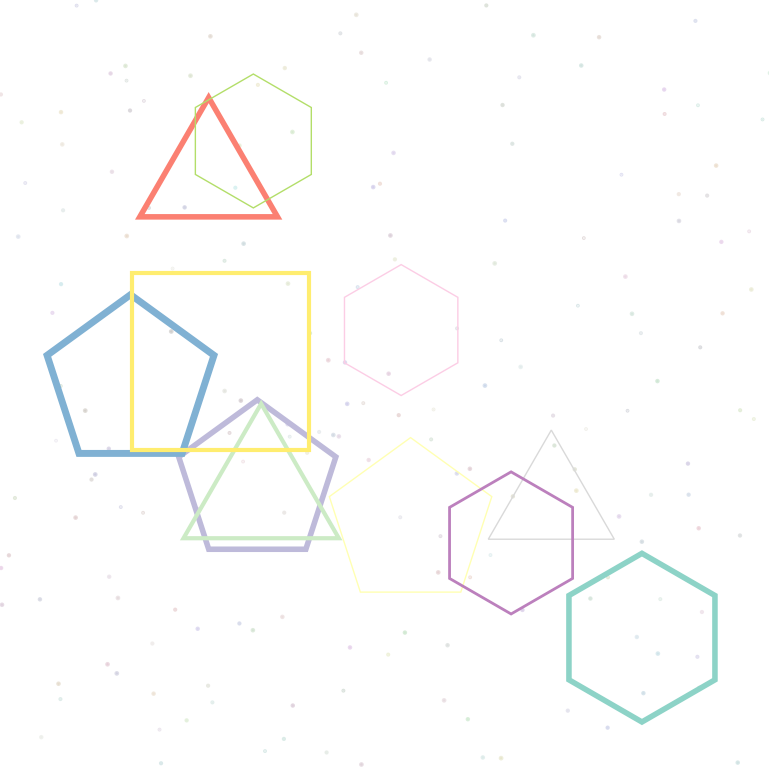[{"shape": "hexagon", "thickness": 2, "radius": 0.55, "center": [0.834, 0.172]}, {"shape": "pentagon", "thickness": 0.5, "radius": 0.55, "center": [0.533, 0.321]}, {"shape": "pentagon", "thickness": 2, "radius": 0.54, "center": [0.334, 0.373]}, {"shape": "triangle", "thickness": 2, "radius": 0.52, "center": [0.271, 0.77]}, {"shape": "pentagon", "thickness": 2.5, "radius": 0.57, "center": [0.17, 0.503]}, {"shape": "hexagon", "thickness": 0.5, "radius": 0.43, "center": [0.329, 0.817]}, {"shape": "hexagon", "thickness": 0.5, "radius": 0.43, "center": [0.521, 0.571]}, {"shape": "triangle", "thickness": 0.5, "radius": 0.47, "center": [0.716, 0.347]}, {"shape": "hexagon", "thickness": 1, "radius": 0.46, "center": [0.664, 0.295]}, {"shape": "triangle", "thickness": 1.5, "radius": 0.58, "center": [0.339, 0.359]}, {"shape": "square", "thickness": 1.5, "radius": 0.57, "center": [0.286, 0.53]}]